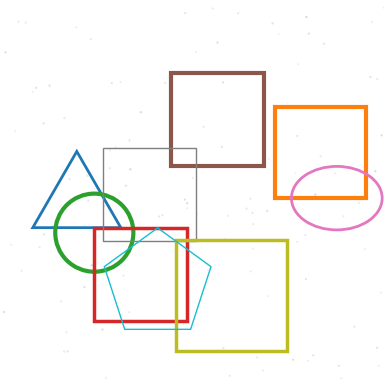[{"shape": "triangle", "thickness": 2, "radius": 0.66, "center": [0.199, 0.475]}, {"shape": "square", "thickness": 3, "radius": 0.59, "center": [0.832, 0.605]}, {"shape": "circle", "thickness": 3, "radius": 0.51, "center": [0.245, 0.396]}, {"shape": "square", "thickness": 2.5, "radius": 0.6, "center": [0.365, 0.288]}, {"shape": "square", "thickness": 3, "radius": 0.6, "center": [0.565, 0.689]}, {"shape": "oval", "thickness": 2, "radius": 0.59, "center": [0.875, 0.485]}, {"shape": "square", "thickness": 1, "radius": 0.61, "center": [0.389, 0.495]}, {"shape": "square", "thickness": 2.5, "radius": 0.72, "center": [0.602, 0.233]}, {"shape": "pentagon", "thickness": 1, "radius": 0.73, "center": [0.41, 0.262]}]